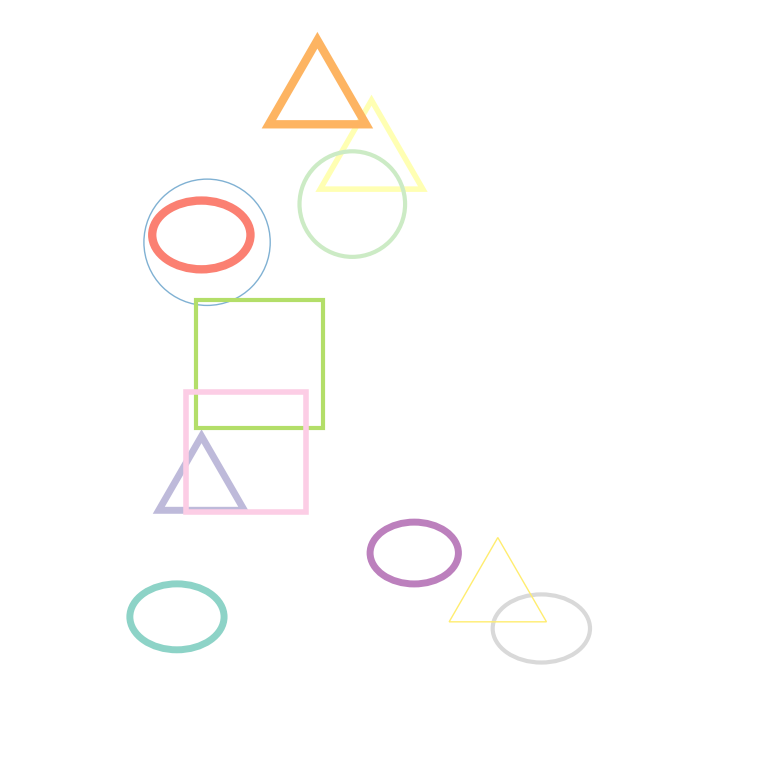[{"shape": "oval", "thickness": 2.5, "radius": 0.31, "center": [0.23, 0.199]}, {"shape": "triangle", "thickness": 2, "radius": 0.38, "center": [0.482, 0.793]}, {"shape": "triangle", "thickness": 2.5, "radius": 0.32, "center": [0.262, 0.369]}, {"shape": "oval", "thickness": 3, "radius": 0.32, "center": [0.261, 0.695]}, {"shape": "circle", "thickness": 0.5, "radius": 0.41, "center": [0.269, 0.685]}, {"shape": "triangle", "thickness": 3, "radius": 0.36, "center": [0.412, 0.875]}, {"shape": "square", "thickness": 1.5, "radius": 0.41, "center": [0.337, 0.527]}, {"shape": "square", "thickness": 2, "radius": 0.39, "center": [0.319, 0.413]}, {"shape": "oval", "thickness": 1.5, "radius": 0.32, "center": [0.703, 0.184]}, {"shape": "oval", "thickness": 2.5, "radius": 0.29, "center": [0.538, 0.282]}, {"shape": "circle", "thickness": 1.5, "radius": 0.34, "center": [0.458, 0.735]}, {"shape": "triangle", "thickness": 0.5, "radius": 0.36, "center": [0.647, 0.229]}]